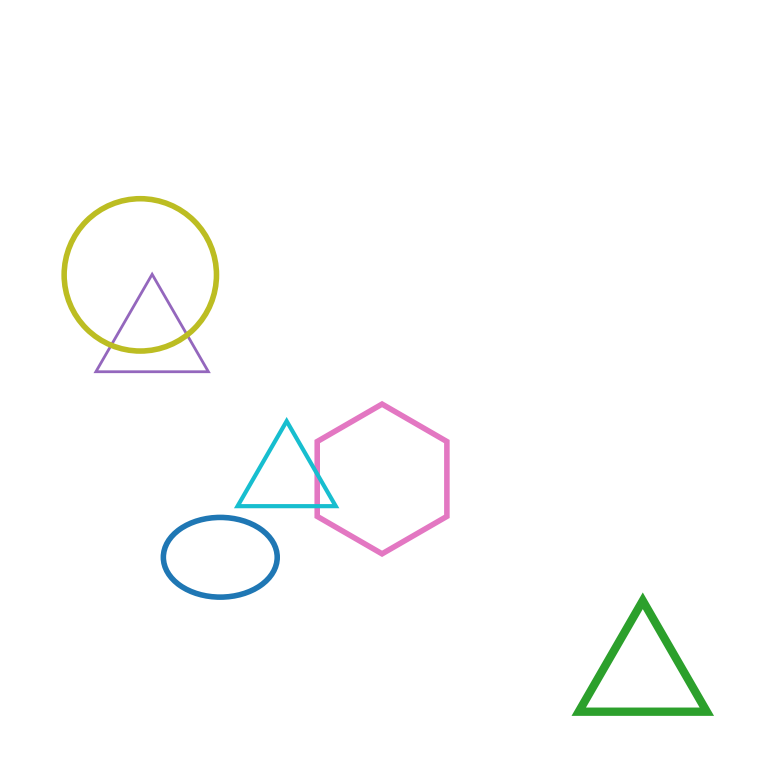[{"shape": "oval", "thickness": 2, "radius": 0.37, "center": [0.286, 0.276]}, {"shape": "triangle", "thickness": 3, "radius": 0.48, "center": [0.835, 0.124]}, {"shape": "triangle", "thickness": 1, "radius": 0.42, "center": [0.198, 0.559]}, {"shape": "hexagon", "thickness": 2, "radius": 0.49, "center": [0.496, 0.378]}, {"shape": "circle", "thickness": 2, "radius": 0.49, "center": [0.182, 0.643]}, {"shape": "triangle", "thickness": 1.5, "radius": 0.37, "center": [0.372, 0.379]}]